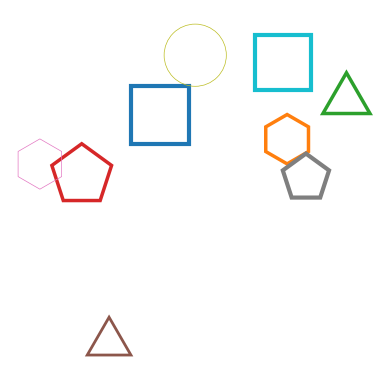[{"shape": "square", "thickness": 3, "radius": 0.38, "center": [0.415, 0.701]}, {"shape": "hexagon", "thickness": 2.5, "radius": 0.32, "center": [0.746, 0.638]}, {"shape": "triangle", "thickness": 2.5, "radius": 0.35, "center": [0.9, 0.74]}, {"shape": "pentagon", "thickness": 2.5, "radius": 0.41, "center": [0.212, 0.545]}, {"shape": "triangle", "thickness": 2, "radius": 0.33, "center": [0.283, 0.111]}, {"shape": "hexagon", "thickness": 0.5, "radius": 0.33, "center": [0.104, 0.574]}, {"shape": "pentagon", "thickness": 3, "radius": 0.32, "center": [0.795, 0.538]}, {"shape": "circle", "thickness": 0.5, "radius": 0.4, "center": [0.507, 0.857]}, {"shape": "square", "thickness": 3, "radius": 0.36, "center": [0.735, 0.838]}]